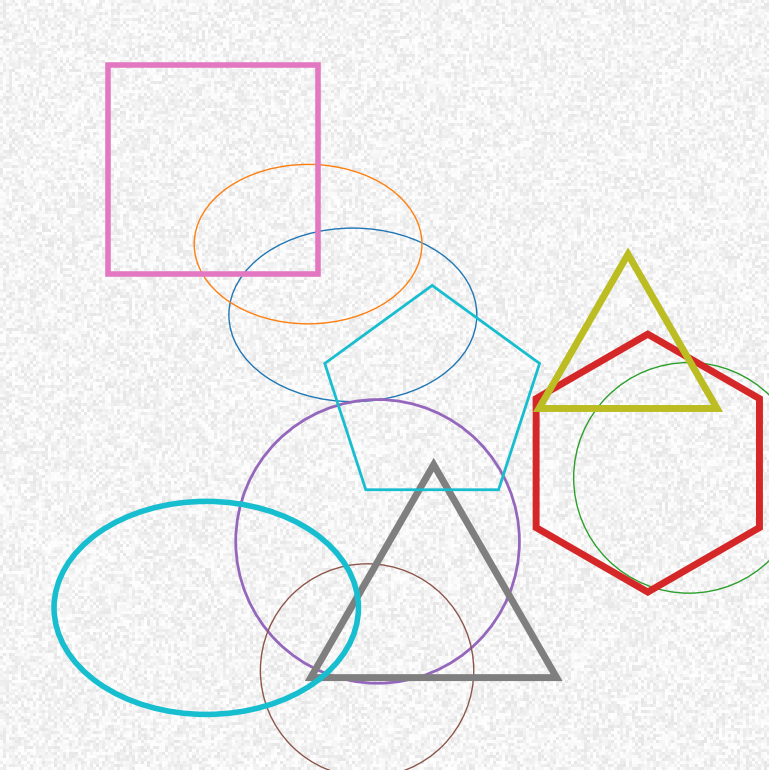[{"shape": "oval", "thickness": 0.5, "radius": 0.8, "center": [0.458, 0.591]}, {"shape": "oval", "thickness": 0.5, "radius": 0.74, "center": [0.4, 0.683]}, {"shape": "circle", "thickness": 0.5, "radius": 0.75, "center": [0.895, 0.379]}, {"shape": "hexagon", "thickness": 2.5, "radius": 0.84, "center": [0.841, 0.399]}, {"shape": "circle", "thickness": 1, "radius": 0.92, "center": [0.49, 0.297]}, {"shape": "circle", "thickness": 0.5, "radius": 0.69, "center": [0.477, 0.129]}, {"shape": "square", "thickness": 2, "radius": 0.68, "center": [0.277, 0.779]}, {"shape": "triangle", "thickness": 2.5, "radius": 0.92, "center": [0.563, 0.212]}, {"shape": "triangle", "thickness": 2.5, "radius": 0.67, "center": [0.816, 0.536]}, {"shape": "pentagon", "thickness": 1, "radius": 0.73, "center": [0.561, 0.483]}, {"shape": "oval", "thickness": 2, "radius": 0.99, "center": [0.268, 0.211]}]